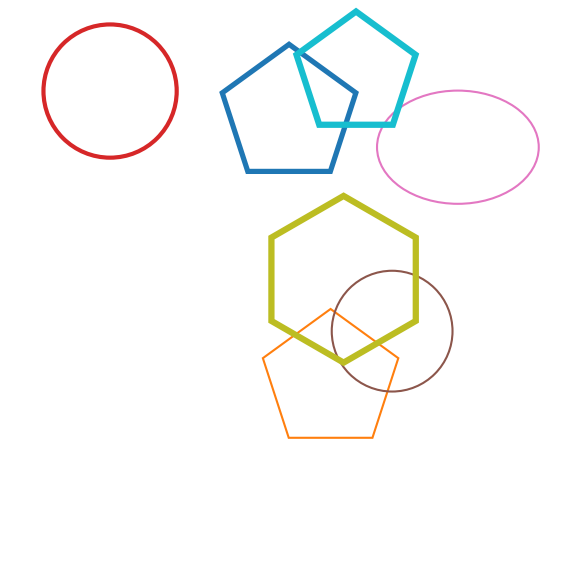[{"shape": "pentagon", "thickness": 2.5, "radius": 0.61, "center": [0.501, 0.801]}, {"shape": "pentagon", "thickness": 1, "radius": 0.62, "center": [0.572, 0.341]}, {"shape": "circle", "thickness": 2, "radius": 0.58, "center": [0.191, 0.841]}, {"shape": "circle", "thickness": 1, "radius": 0.52, "center": [0.679, 0.426]}, {"shape": "oval", "thickness": 1, "radius": 0.7, "center": [0.793, 0.744]}, {"shape": "hexagon", "thickness": 3, "radius": 0.72, "center": [0.595, 0.516]}, {"shape": "pentagon", "thickness": 3, "radius": 0.54, "center": [0.617, 0.871]}]